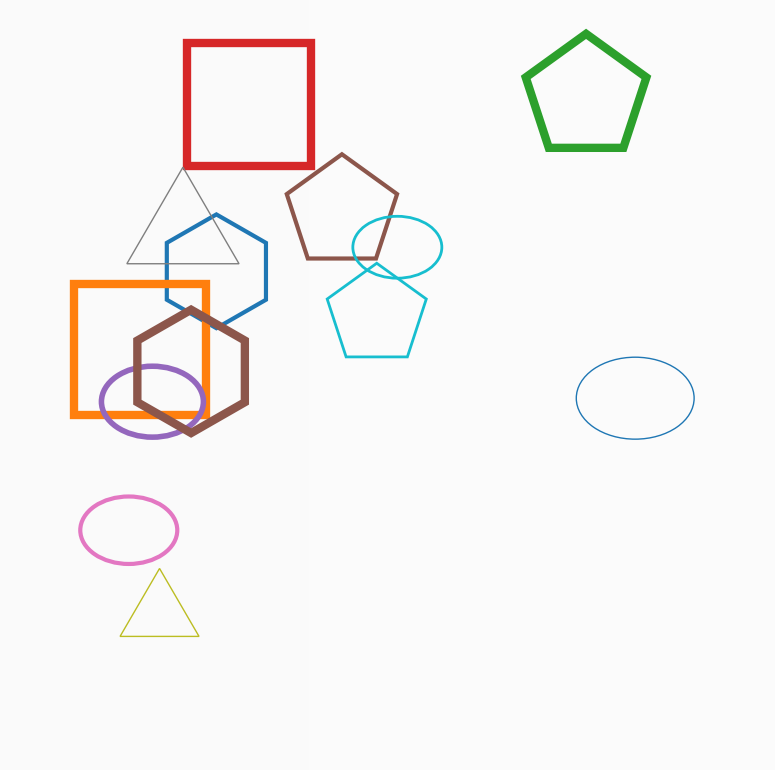[{"shape": "hexagon", "thickness": 1.5, "radius": 0.37, "center": [0.279, 0.648]}, {"shape": "oval", "thickness": 0.5, "radius": 0.38, "center": [0.82, 0.483]}, {"shape": "square", "thickness": 3, "radius": 0.42, "center": [0.181, 0.546]}, {"shape": "pentagon", "thickness": 3, "radius": 0.41, "center": [0.756, 0.874]}, {"shape": "square", "thickness": 3, "radius": 0.4, "center": [0.322, 0.864]}, {"shape": "oval", "thickness": 2, "radius": 0.33, "center": [0.197, 0.478]}, {"shape": "pentagon", "thickness": 1.5, "radius": 0.37, "center": [0.441, 0.725]}, {"shape": "hexagon", "thickness": 3, "radius": 0.4, "center": [0.247, 0.518]}, {"shape": "oval", "thickness": 1.5, "radius": 0.31, "center": [0.166, 0.311]}, {"shape": "triangle", "thickness": 0.5, "radius": 0.42, "center": [0.236, 0.699]}, {"shape": "triangle", "thickness": 0.5, "radius": 0.29, "center": [0.206, 0.203]}, {"shape": "pentagon", "thickness": 1, "radius": 0.34, "center": [0.486, 0.591]}, {"shape": "oval", "thickness": 1, "radius": 0.29, "center": [0.513, 0.679]}]